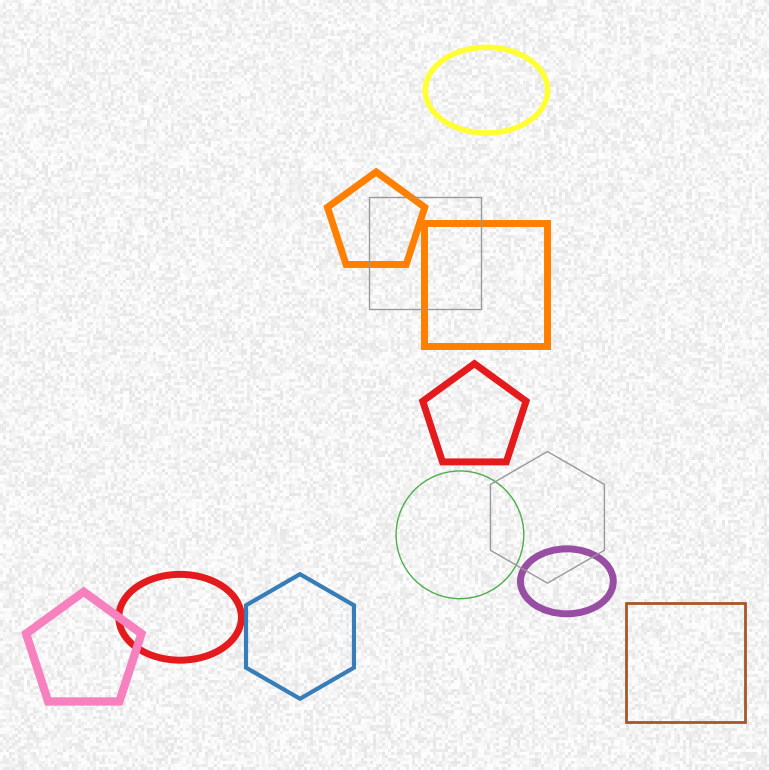[{"shape": "pentagon", "thickness": 2.5, "radius": 0.35, "center": [0.616, 0.457]}, {"shape": "oval", "thickness": 2.5, "radius": 0.4, "center": [0.234, 0.198]}, {"shape": "hexagon", "thickness": 1.5, "radius": 0.4, "center": [0.39, 0.173]}, {"shape": "circle", "thickness": 0.5, "radius": 0.41, "center": [0.597, 0.305]}, {"shape": "oval", "thickness": 2.5, "radius": 0.3, "center": [0.736, 0.245]}, {"shape": "square", "thickness": 2.5, "radius": 0.4, "center": [0.631, 0.63]}, {"shape": "pentagon", "thickness": 2.5, "radius": 0.33, "center": [0.488, 0.71]}, {"shape": "oval", "thickness": 2, "radius": 0.4, "center": [0.632, 0.883]}, {"shape": "square", "thickness": 1, "radius": 0.39, "center": [0.891, 0.139]}, {"shape": "pentagon", "thickness": 3, "radius": 0.39, "center": [0.109, 0.153]}, {"shape": "square", "thickness": 0.5, "radius": 0.36, "center": [0.552, 0.671]}, {"shape": "hexagon", "thickness": 0.5, "radius": 0.43, "center": [0.711, 0.328]}]